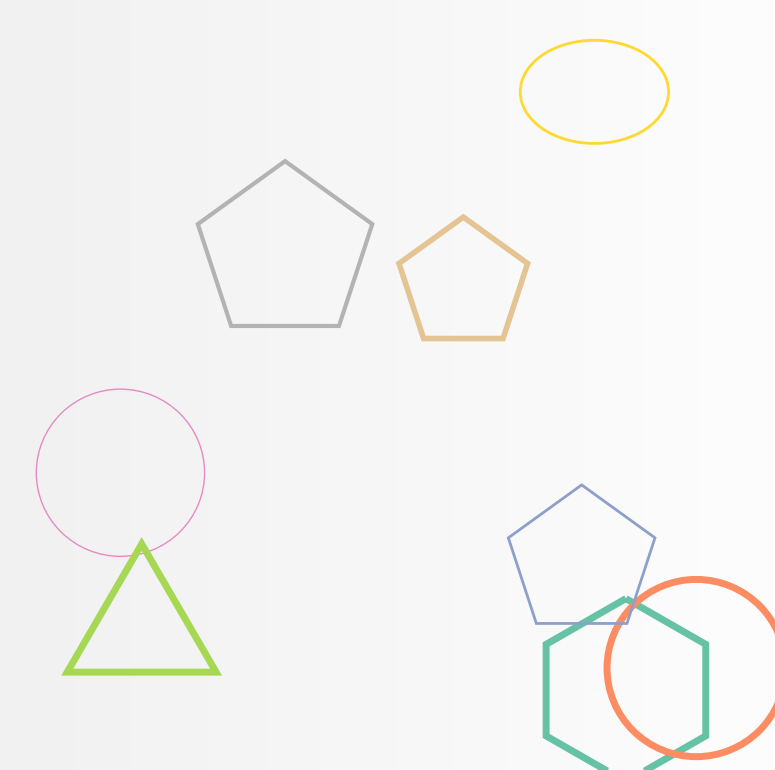[{"shape": "hexagon", "thickness": 2.5, "radius": 0.59, "center": [0.808, 0.104]}, {"shape": "circle", "thickness": 2.5, "radius": 0.58, "center": [0.898, 0.132]}, {"shape": "pentagon", "thickness": 1, "radius": 0.5, "center": [0.751, 0.271]}, {"shape": "circle", "thickness": 0.5, "radius": 0.54, "center": [0.155, 0.386]}, {"shape": "triangle", "thickness": 2.5, "radius": 0.55, "center": [0.183, 0.183]}, {"shape": "oval", "thickness": 1, "radius": 0.48, "center": [0.767, 0.881]}, {"shape": "pentagon", "thickness": 2, "radius": 0.44, "center": [0.598, 0.631]}, {"shape": "pentagon", "thickness": 1.5, "radius": 0.59, "center": [0.368, 0.672]}]